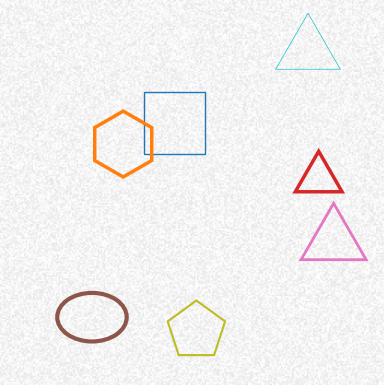[{"shape": "square", "thickness": 1, "radius": 0.4, "center": [0.453, 0.68]}, {"shape": "hexagon", "thickness": 2.5, "radius": 0.43, "center": [0.32, 0.626]}, {"shape": "triangle", "thickness": 2.5, "radius": 0.35, "center": [0.828, 0.537]}, {"shape": "oval", "thickness": 3, "radius": 0.45, "center": [0.239, 0.176]}, {"shape": "triangle", "thickness": 2, "radius": 0.49, "center": [0.867, 0.374]}, {"shape": "pentagon", "thickness": 1.5, "radius": 0.39, "center": [0.51, 0.141]}, {"shape": "triangle", "thickness": 0.5, "radius": 0.48, "center": [0.8, 0.869]}]